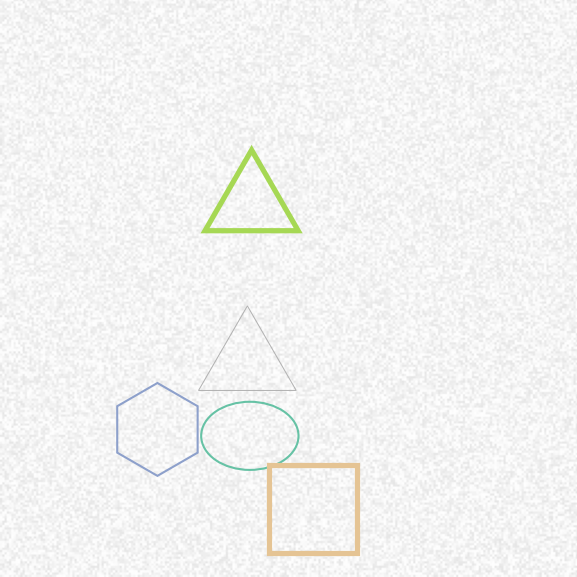[{"shape": "oval", "thickness": 1, "radius": 0.42, "center": [0.433, 0.244]}, {"shape": "hexagon", "thickness": 1, "radius": 0.4, "center": [0.273, 0.256]}, {"shape": "triangle", "thickness": 2.5, "radius": 0.47, "center": [0.436, 0.646]}, {"shape": "square", "thickness": 2.5, "radius": 0.38, "center": [0.541, 0.117]}, {"shape": "triangle", "thickness": 0.5, "radius": 0.49, "center": [0.428, 0.372]}]